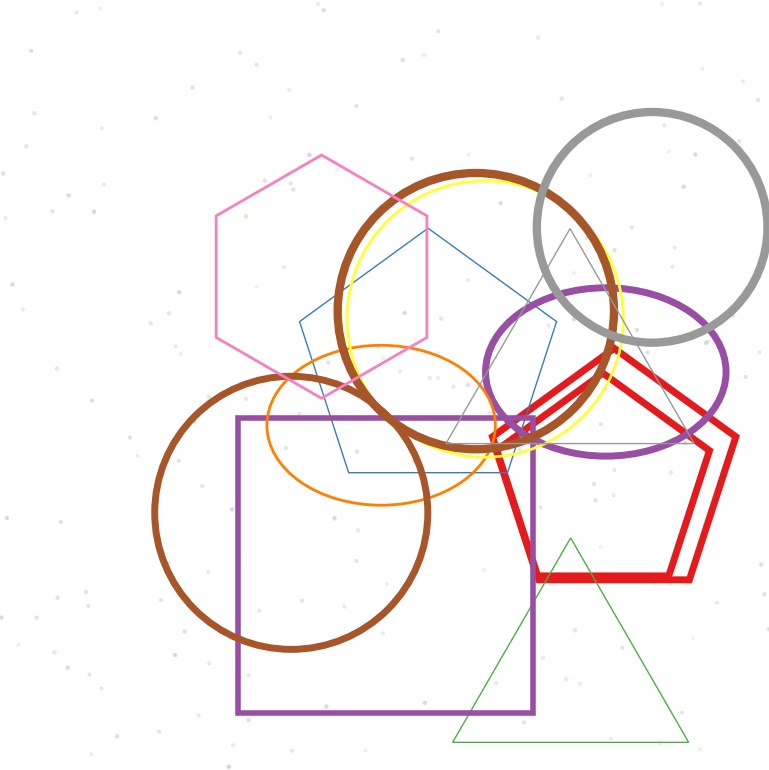[{"shape": "pentagon", "thickness": 2.5, "radius": 0.73, "center": [0.783, 0.37]}, {"shape": "pentagon", "thickness": 2.5, "radius": 0.83, "center": [0.798, 0.381]}, {"shape": "pentagon", "thickness": 0.5, "radius": 0.88, "center": [0.556, 0.528]}, {"shape": "triangle", "thickness": 0.5, "radius": 0.88, "center": [0.741, 0.124]}, {"shape": "oval", "thickness": 2.5, "radius": 0.78, "center": [0.787, 0.517]}, {"shape": "square", "thickness": 2, "radius": 0.96, "center": [0.501, 0.266]}, {"shape": "oval", "thickness": 1, "radius": 0.74, "center": [0.495, 0.448]}, {"shape": "circle", "thickness": 1, "radius": 0.9, "center": [0.63, 0.586]}, {"shape": "circle", "thickness": 3, "radius": 0.9, "center": [0.618, 0.596]}, {"shape": "circle", "thickness": 2.5, "radius": 0.89, "center": [0.378, 0.334]}, {"shape": "hexagon", "thickness": 1, "radius": 0.79, "center": [0.418, 0.641]}, {"shape": "triangle", "thickness": 0.5, "radius": 0.93, "center": [0.74, 0.517]}, {"shape": "circle", "thickness": 3, "radius": 0.75, "center": [0.847, 0.705]}]